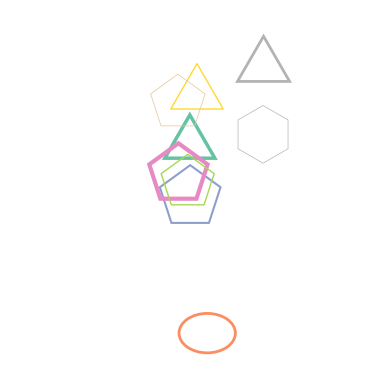[{"shape": "triangle", "thickness": 2.5, "radius": 0.37, "center": [0.493, 0.627]}, {"shape": "oval", "thickness": 2, "radius": 0.37, "center": [0.538, 0.135]}, {"shape": "pentagon", "thickness": 1.5, "radius": 0.41, "center": [0.494, 0.488]}, {"shape": "pentagon", "thickness": 3, "radius": 0.4, "center": [0.463, 0.548]}, {"shape": "pentagon", "thickness": 1, "radius": 0.36, "center": [0.487, 0.527]}, {"shape": "triangle", "thickness": 1, "radius": 0.39, "center": [0.512, 0.756]}, {"shape": "pentagon", "thickness": 0.5, "radius": 0.37, "center": [0.462, 0.733]}, {"shape": "hexagon", "thickness": 0.5, "radius": 0.37, "center": [0.683, 0.651]}, {"shape": "triangle", "thickness": 2, "radius": 0.39, "center": [0.685, 0.828]}]